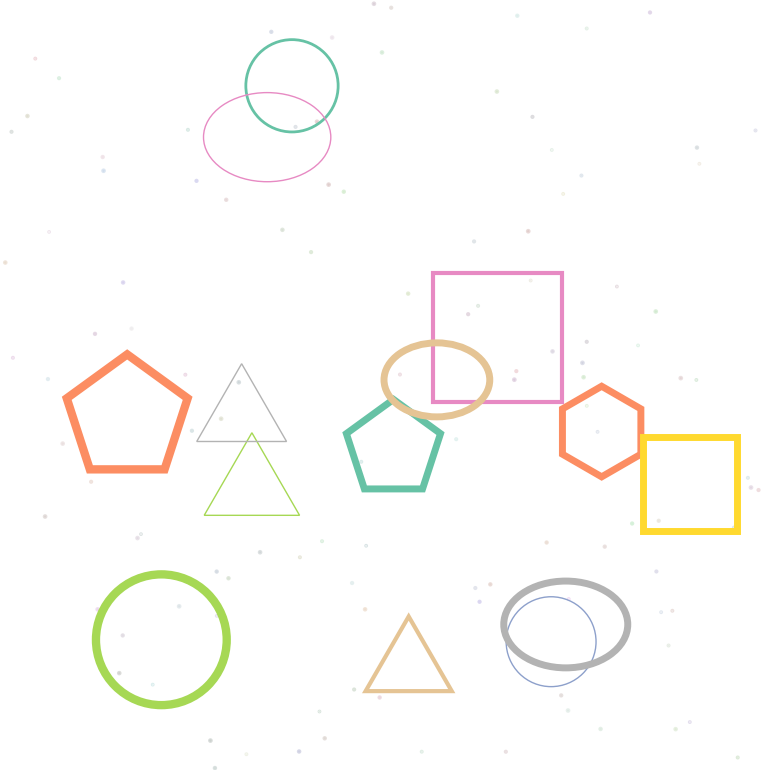[{"shape": "pentagon", "thickness": 2.5, "radius": 0.32, "center": [0.511, 0.417]}, {"shape": "circle", "thickness": 1, "radius": 0.3, "center": [0.379, 0.889]}, {"shape": "pentagon", "thickness": 3, "radius": 0.41, "center": [0.165, 0.457]}, {"shape": "hexagon", "thickness": 2.5, "radius": 0.29, "center": [0.781, 0.44]}, {"shape": "circle", "thickness": 0.5, "radius": 0.29, "center": [0.716, 0.167]}, {"shape": "oval", "thickness": 0.5, "radius": 0.41, "center": [0.347, 0.822]}, {"shape": "square", "thickness": 1.5, "radius": 0.42, "center": [0.646, 0.561]}, {"shape": "circle", "thickness": 3, "radius": 0.42, "center": [0.21, 0.169]}, {"shape": "triangle", "thickness": 0.5, "radius": 0.36, "center": [0.327, 0.367]}, {"shape": "square", "thickness": 2.5, "radius": 0.3, "center": [0.896, 0.371]}, {"shape": "oval", "thickness": 2.5, "radius": 0.34, "center": [0.567, 0.507]}, {"shape": "triangle", "thickness": 1.5, "radius": 0.32, "center": [0.531, 0.135]}, {"shape": "oval", "thickness": 2.5, "radius": 0.4, "center": [0.735, 0.189]}, {"shape": "triangle", "thickness": 0.5, "radius": 0.34, "center": [0.314, 0.46]}]